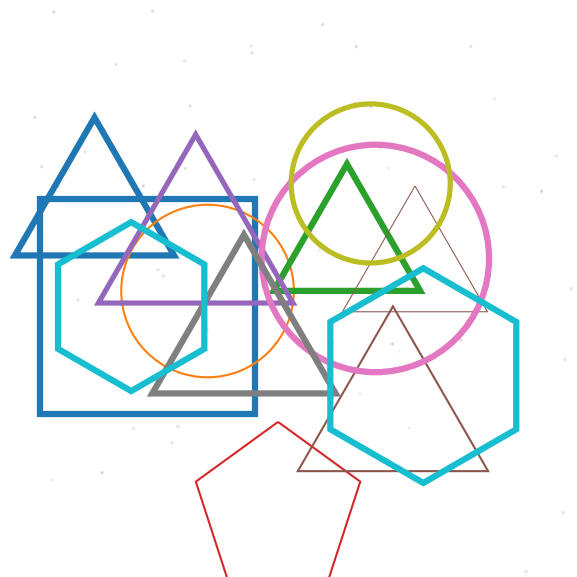[{"shape": "triangle", "thickness": 3, "radius": 0.8, "center": [0.164, 0.636]}, {"shape": "square", "thickness": 3, "radius": 0.93, "center": [0.256, 0.468]}, {"shape": "circle", "thickness": 1, "radius": 0.75, "center": [0.359, 0.495]}, {"shape": "triangle", "thickness": 3, "radius": 0.73, "center": [0.601, 0.569]}, {"shape": "pentagon", "thickness": 1, "radius": 0.75, "center": [0.481, 0.119]}, {"shape": "triangle", "thickness": 2.5, "radius": 0.97, "center": [0.339, 0.572]}, {"shape": "triangle", "thickness": 1, "radius": 0.95, "center": [0.68, 0.278]}, {"shape": "triangle", "thickness": 0.5, "radius": 0.73, "center": [0.719, 0.532]}, {"shape": "circle", "thickness": 3, "radius": 0.98, "center": [0.65, 0.552]}, {"shape": "triangle", "thickness": 3, "radius": 0.92, "center": [0.422, 0.409]}, {"shape": "circle", "thickness": 2.5, "radius": 0.69, "center": [0.642, 0.681]}, {"shape": "hexagon", "thickness": 3, "radius": 0.93, "center": [0.733, 0.349]}, {"shape": "hexagon", "thickness": 3, "radius": 0.73, "center": [0.227, 0.468]}]